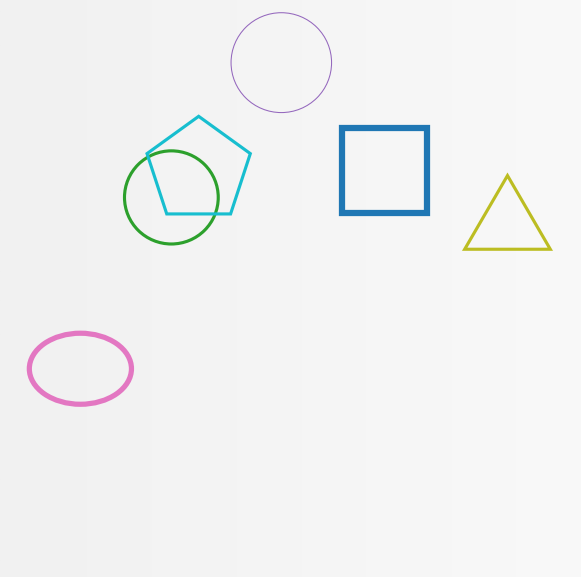[{"shape": "square", "thickness": 3, "radius": 0.37, "center": [0.661, 0.704]}, {"shape": "circle", "thickness": 1.5, "radius": 0.4, "center": [0.295, 0.657]}, {"shape": "circle", "thickness": 0.5, "radius": 0.43, "center": [0.484, 0.891]}, {"shape": "oval", "thickness": 2.5, "radius": 0.44, "center": [0.138, 0.361]}, {"shape": "triangle", "thickness": 1.5, "radius": 0.43, "center": [0.873, 0.61]}, {"shape": "pentagon", "thickness": 1.5, "radius": 0.47, "center": [0.342, 0.704]}]